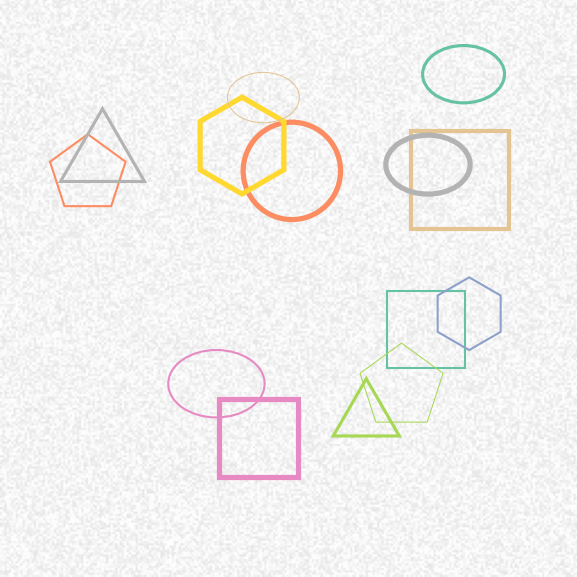[{"shape": "square", "thickness": 1, "radius": 0.34, "center": [0.738, 0.428]}, {"shape": "oval", "thickness": 1.5, "radius": 0.35, "center": [0.803, 0.871]}, {"shape": "circle", "thickness": 2.5, "radius": 0.42, "center": [0.505, 0.703]}, {"shape": "pentagon", "thickness": 1, "radius": 0.34, "center": [0.152, 0.698]}, {"shape": "hexagon", "thickness": 1, "radius": 0.31, "center": [0.812, 0.456]}, {"shape": "oval", "thickness": 1, "radius": 0.42, "center": [0.375, 0.335]}, {"shape": "square", "thickness": 2.5, "radius": 0.34, "center": [0.448, 0.241]}, {"shape": "pentagon", "thickness": 0.5, "radius": 0.38, "center": [0.695, 0.329]}, {"shape": "triangle", "thickness": 1.5, "radius": 0.33, "center": [0.634, 0.277]}, {"shape": "hexagon", "thickness": 2.5, "radius": 0.42, "center": [0.419, 0.747]}, {"shape": "oval", "thickness": 0.5, "radius": 0.31, "center": [0.456, 0.83]}, {"shape": "square", "thickness": 2, "radius": 0.42, "center": [0.797, 0.688]}, {"shape": "oval", "thickness": 2.5, "radius": 0.36, "center": [0.741, 0.714]}, {"shape": "triangle", "thickness": 1.5, "radius": 0.42, "center": [0.178, 0.727]}]